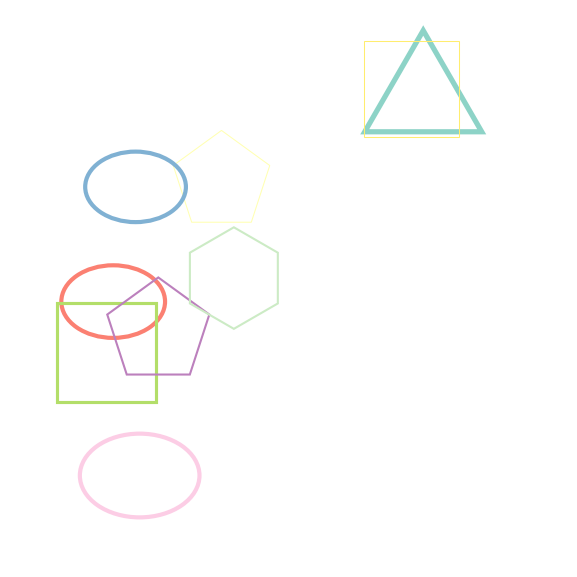[{"shape": "triangle", "thickness": 2.5, "radius": 0.58, "center": [0.733, 0.829]}, {"shape": "pentagon", "thickness": 0.5, "radius": 0.44, "center": [0.384, 0.685]}, {"shape": "oval", "thickness": 2, "radius": 0.45, "center": [0.196, 0.477]}, {"shape": "oval", "thickness": 2, "radius": 0.44, "center": [0.235, 0.676]}, {"shape": "square", "thickness": 1.5, "radius": 0.43, "center": [0.185, 0.388]}, {"shape": "oval", "thickness": 2, "radius": 0.52, "center": [0.242, 0.176]}, {"shape": "pentagon", "thickness": 1, "radius": 0.46, "center": [0.274, 0.426]}, {"shape": "hexagon", "thickness": 1, "radius": 0.44, "center": [0.405, 0.518]}, {"shape": "square", "thickness": 0.5, "radius": 0.41, "center": [0.712, 0.845]}]